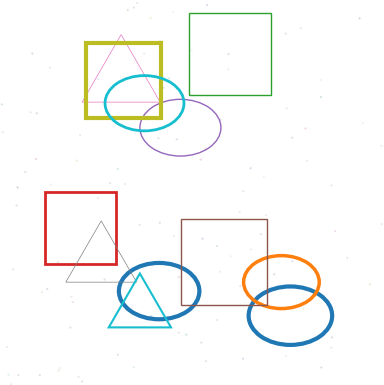[{"shape": "oval", "thickness": 3, "radius": 0.54, "center": [0.754, 0.18]}, {"shape": "oval", "thickness": 3, "radius": 0.52, "center": [0.413, 0.244]}, {"shape": "oval", "thickness": 2.5, "radius": 0.49, "center": [0.731, 0.267]}, {"shape": "square", "thickness": 1, "radius": 0.53, "center": [0.597, 0.86]}, {"shape": "square", "thickness": 2, "radius": 0.47, "center": [0.209, 0.408]}, {"shape": "oval", "thickness": 1, "radius": 0.53, "center": [0.469, 0.668]}, {"shape": "square", "thickness": 1, "radius": 0.56, "center": [0.583, 0.32]}, {"shape": "triangle", "thickness": 0.5, "radius": 0.59, "center": [0.315, 0.793]}, {"shape": "triangle", "thickness": 0.5, "radius": 0.53, "center": [0.263, 0.32]}, {"shape": "square", "thickness": 3, "radius": 0.49, "center": [0.322, 0.79]}, {"shape": "oval", "thickness": 2, "radius": 0.51, "center": [0.375, 0.732]}, {"shape": "triangle", "thickness": 1.5, "radius": 0.47, "center": [0.363, 0.196]}]